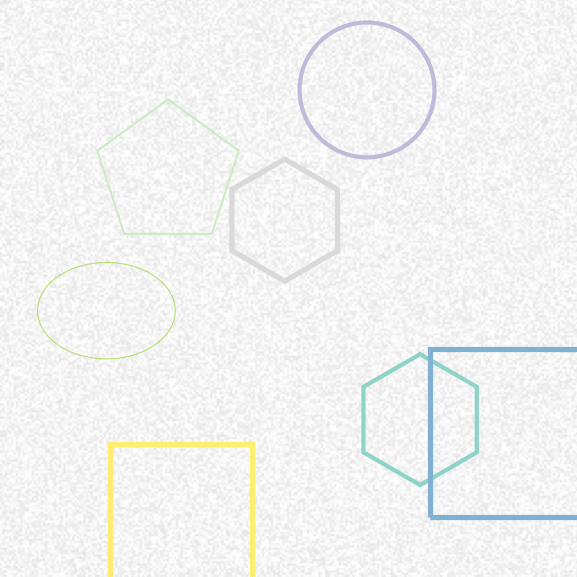[{"shape": "hexagon", "thickness": 2, "radius": 0.57, "center": [0.727, 0.273]}, {"shape": "circle", "thickness": 2, "radius": 0.58, "center": [0.636, 0.843]}, {"shape": "square", "thickness": 2.5, "radius": 0.73, "center": [0.89, 0.249]}, {"shape": "oval", "thickness": 0.5, "radius": 0.6, "center": [0.184, 0.461]}, {"shape": "hexagon", "thickness": 2.5, "radius": 0.53, "center": [0.493, 0.618]}, {"shape": "pentagon", "thickness": 1, "radius": 0.64, "center": [0.291, 0.698]}, {"shape": "square", "thickness": 2.5, "radius": 0.61, "center": [0.314, 0.108]}]